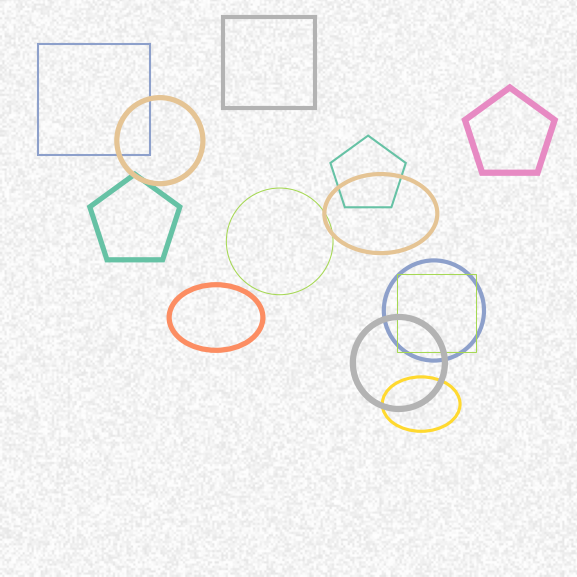[{"shape": "pentagon", "thickness": 1, "radius": 0.34, "center": [0.637, 0.696]}, {"shape": "pentagon", "thickness": 2.5, "radius": 0.41, "center": [0.233, 0.616]}, {"shape": "oval", "thickness": 2.5, "radius": 0.41, "center": [0.374, 0.449]}, {"shape": "circle", "thickness": 2, "radius": 0.43, "center": [0.751, 0.461]}, {"shape": "square", "thickness": 1, "radius": 0.48, "center": [0.163, 0.827]}, {"shape": "pentagon", "thickness": 3, "radius": 0.41, "center": [0.883, 0.766]}, {"shape": "circle", "thickness": 0.5, "radius": 0.46, "center": [0.484, 0.581]}, {"shape": "square", "thickness": 0.5, "radius": 0.34, "center": [0.756, 0.458]}, {"shape": "oval", "thickness": 1.5, "radius": 0.34, "center": [0.729, 0.299]}, {"shape": "oval", "thickness": 2, "radius": 0.49, "center": [0.659, 0.629]}, {"shape": "circle", "thickness": 2.5, "radius": 0.37, "center": [0.277, 0.756]}, {"shape": "square", "thickness": 2, "radius": 0.39, "center": [0.466, 0.891]}, {"shape": "circle", "thickness": 3, "radius": 0.4, "center": [0.691, 0.371]}]